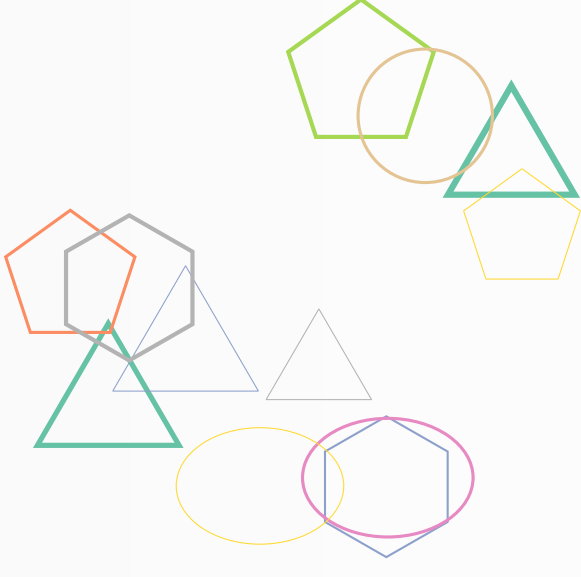[{"shape": "triangle", "thickness": 3, "radius": 0.63, "center": [0.88, 0.725]}, {"shape": "triangle", "thickness": 2.5, "radius": 0.7, "center": [0.186, 0.298]}, {"shape": "pentagon", "thickness": 1.5, "radius": 0.58, "center": [0.121, 0.518]}, {"shape": "triangle", "thickness": 0.5, "radius": 0.72, "center": [0.319, 0.394]}, {"shape": "hexagon", "thickness": 1, "radius": 0.61, "center": [0.665, 0.156]}, {"shape": "oval", "thickness": 1.5, "radius": 0.73, "center": [0.667, 0.172]}, {"shape": "pentagon", "thickness": 2, "radius": 0.66, "center": [0.621, 0.869]}, {"shape": "oval", "thickness": 0.5, "radius": 0.72, "center": [0.447, 0.158]}, {"shape": "pentagon", "thickness": 0.5, "radius": 0.53, "center": [0.898, 0.601]}, {"shape": "circle", "thickness": 1.5, "radius": 0.58, "center": [0.732, 0.799]}, {"shape": "hexagon", "thickness": 2, "radius": 0.63, "center": [0.222, 0.501]}, {"shape": "triangle", "thickness": 0.5, "radius": 0.52, "center": [0.549, 0.36]}]